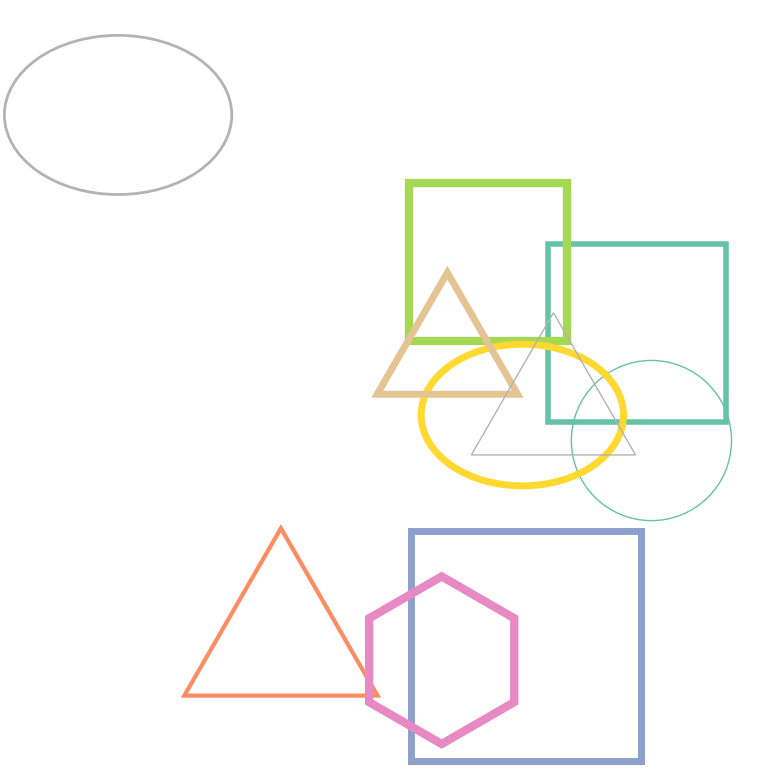[{"shape": "circle", "thickness": 0.5, "radius": 0.52, "center": [0.846, 0.428]}, {"shape": "square", "thickness": 2, "radius": 0.58, "center": [0.828, 0.567]}, {"shape": "triangle", "thickness": 1.5, "radius": 0.72, "center": [0.365, 0.169]}, {"shape": "square", "thickness": 2.5, "radius": 0.75, "center": [0.684, 0.161]}, {"shape": "hexagon", "thickness": 3, "radius": 0.54, "center": [0.574, 0.143]}, {"shape": "square", "thickness": 3, "radius": 0.51, "center": [0.634, 0.66]}, {"shape": "oval", "thickness": 2.5, "radius": 0.66, "center": [0.678, 0.461]}, {"shape": "triangle", "thickness": 2.5, "radius": 0.53, "center": [0.581, 0.541]}, {"shape": "oval", "thickness": 1, "radius": 0.74, "center": [0.153, 0.851]}, {"shape": "triangle", "thickness": 0.5, "radius": 0.62, "center": [0.719, 0.471]}]